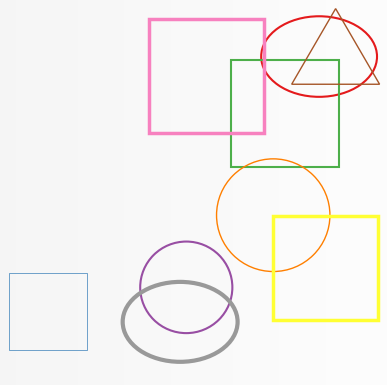[{"shape": "oval", "thickness": 1.5, "radius": 0.75, "center": [0.823, 0.853]}, {"shape": "square", "thickness": 0.5, "radius": 0.5, "center": [0.124, 0.191]}, {"shape": "square", "thickness": 1.5, "radius": 0.69, "center": [0.736, 0.705]}, {"shape": "circle", "thickness": 1.5, "radius": 0.59, "center": [0.481, 0.254]}, {"shape": "circle", "thickness": 1, "radius": 0.73, "center": [0.705, 0.441]}, {"shape": "square", "thickness": 2.5, "radius": 0.68, "center": [0.84, 0.304]}, {"shape": "triangle", "thickness": 1, "radius": 0.65, "center": [0.866, 0.847]}, {"shape": "square", "thickness": 2.5, "radius": 0.74, "center": [0.533, 0.803]}, {"shape": "oval", "thickness": 3, "radius": 0.74, "center": [0.465, 0.164]}]